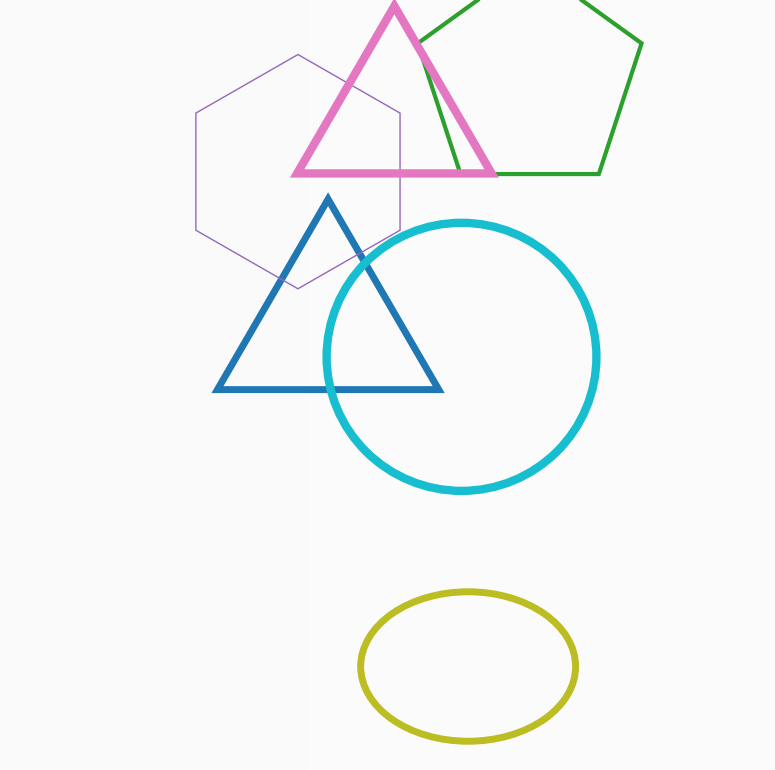[{"shape": "triangle", "thickness": 2.5, "radius": 0.82, "center": [0.423, 0.576]}, {"shape": "pentagon", "thickness": 1.5, "radius": 0.76, "center": [0.683, 0.897]}, {"shape": "hexagon", "thickness": 0.5, "radius": 0.76, "center": [0.384, 0.777]}, {"shape": "triangle", "thickness": 3, "radius": 0.72, "center": [0.509, 0.847]}, {"shape": "oval", "thickness": 2.5, "radius": 0.69, "center": [0.604, 0.134]}, {"shape": "circle", "thickness": 3, "radius": 0.87, "center": [0.596, 0.537]}]